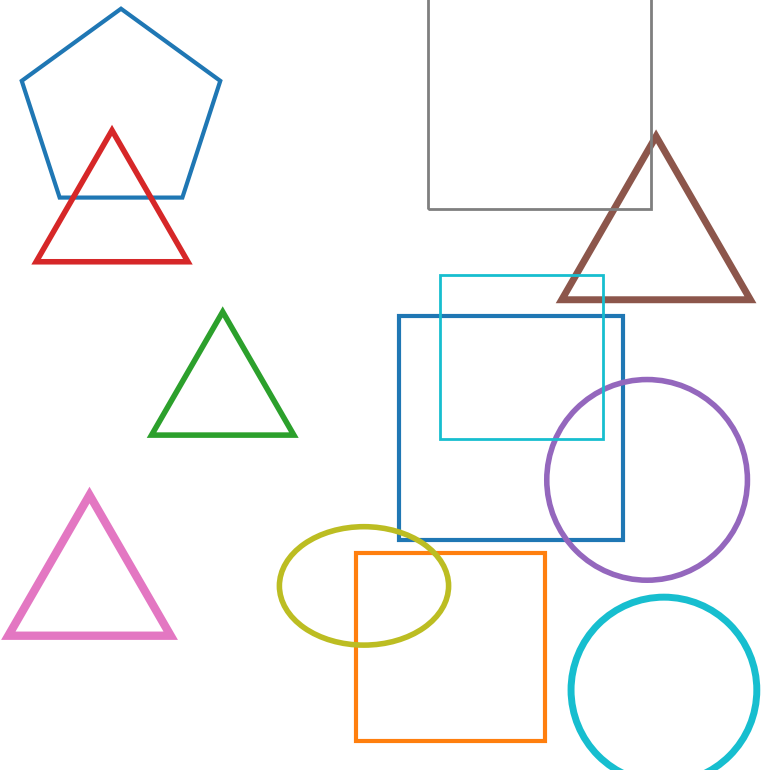[{"shape": "pentagon", "thickness": 1.5, "radius": 0.68, "center": [0.157, 0.853]}, {"shape": "square", "thickness": 1.5, "radius": 0.73, "center": [0.664, 0.444]}, {"shape": "square", "thickness": 1.5, "radius": 0.61, "center": [0.585, 0.159]}, {"shape": "triangle", "thickness": 2, "radius": 0.53, "center": [0.289, 0.488]}, {"shape": "triangle", "thickness": 2, "radius": 0.57, "center": [0.145, 0.717]}, {"shape": "circle", "thickness": 2, "radius": 0.65, "center": [0.84, 0.377]}, {"shape": "triangle", "thickness": 2.5, "radius": 0.71, "center": [0.852, 0.681]}, {"shape": "triangle", "thickness": 3, "radius": 0.61, "center": [0.116, 0.235]}, {"shape": "square", "thickness": 1, "radius": 0.72, "center": [0.7, 0.874]}, {"shape": "oval", "thickness": 2, "radius": 0.55, "center": [0.473, 0.239]}, {"shape": "square", "thickness": 1, "radius": 0.53, "center": [0.677, 0.536]}, {"shape": "circle", "thickness": 2.5, "radius": 0.6, "center": [0.862, 0.104]}]